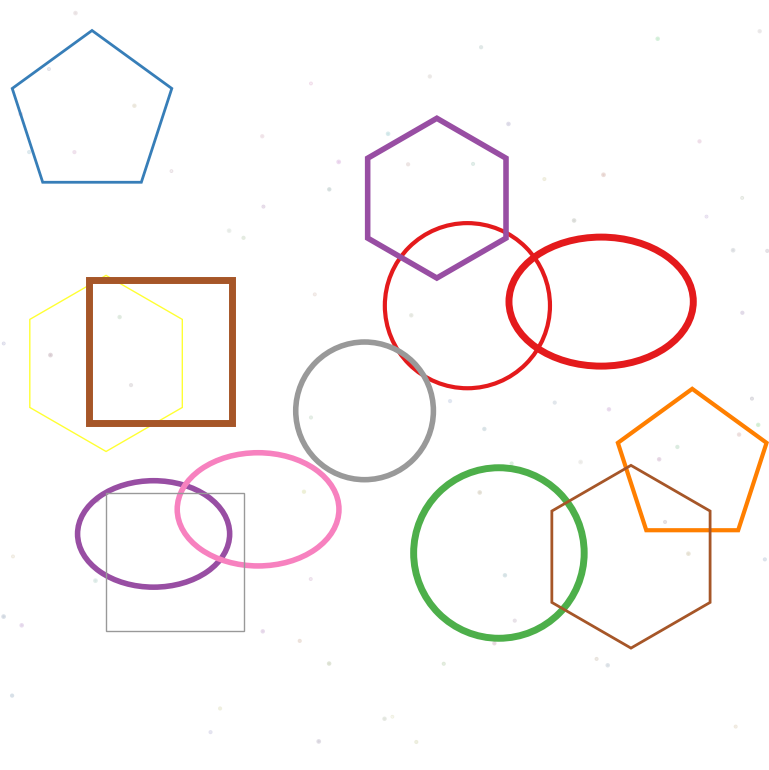[{"shape": "circle", "thickness": 1.5, "radius": 0.54, "center": [0.607, 0.603]}, {"shape": "oval", "thickness": 2.5, "radius": 0.6, "center": [0.781, 0.608]}, {"shape": "pentagon", "thickness": 1, "radius": 0.54, "center": [0.12, 0.851]}, {"shape": "circle", "thickness": 2.5, "radius": 0.55, "center": [0.648, 0.282]}, {"shape": "hexagon", "thickness": 2, "radius": 0.52, "center": [0.567, 0.743]}, {"shape": "oval", "thickness": 2, "radius": 0.49, "center": [0.199, 0.307]}, {"shape": "pentagon", "thickness": 1.5, "radius": 0.51, "center": [0.899, 0.394]}, {"shape": "hexagon", "thickness": 0.5, "radius": 0.57, "center": [0.138, 0.528]}, {"shape": "hexagon", "thickness": 1, "radius": 0.59, "center": [0.819, 0.277]}, {"shape": "square", "thickness": 2.5, "radius": 0.46, "center": [0.209, 0.544]}, {"shape": "oval", "thickness": 2, "radius": 0.53, "center": [0.335, 0.339]}, {"shape": "circle", "thickness": 2, "radius": 0.45, "center": [0.473, 0.466]}, {"shape": "square", "thickness": 0.5, "radius": 0.45, "center": [0.228, 0.27]}]